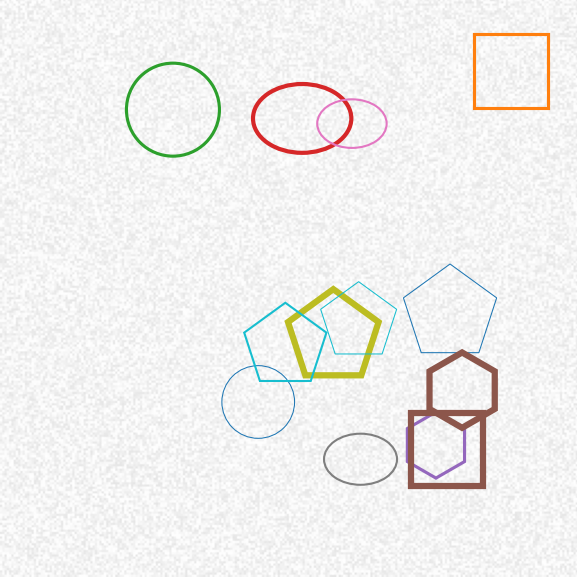[{"shape": "circle", "thickness": 0.5, "radius": 0.31, "center": [0.447, 0.303]}, {"shape": "pentagon", "thickness": 0.5, "radius": 0.42, "center": [0.779, 0.457]}, {"shape": "square", "thickness": 1.5, "radius": 0.32, "center": [0.884, 0.877]}, {"shape": "circle", "thickness": 1.5, "radius": 0.4, "center": [0.299, 0.809]}, {"shape": "oval", "thickness": 2, "radius": 0.43, "center": [0.523, 0.794]}, {"shape": "hexagon", "thickness": 1.5, "radius": 0.29, "center": [0.755, 0.228]}, {"shape": "square", "thickness": 3, "radius": 0.31, "center": [0.774, 0.221]}, {"shape": "hexagon", "thickness": 3, "radius": 0.33, "center": [0.8, 0.324]}, {"shape": "oval", "thickness": 1, "radius": 0.3, "center": [0.609, 0.785]}, {"shape": "oval", "thickness": 1, "radius": 0.32, "center": [0.624, 0.204]}, {"shape": "pentagon", "thickness": 3, "radius": 0.41, "center": [0.577, 0.416]}, {"shape": "pentagon", "thickness": 1, "radius": 0.37, "center": [0.494, 0.4]}, {"shape": "pentagon", "thickness": 0.5, "radius": 0.35, "center": [0.621, 0.442]}]